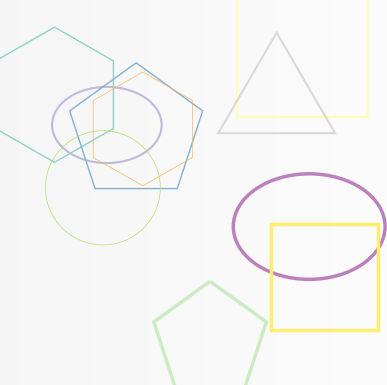[{"shape": "hexagon", "thickness": 1, "radius": 0.88, "center": [0.141, 0.754]}, {"shape": "square", "thickness": 1.5, "radius": 0.84, "center": [0.78, 0.866]}, {"shape": "oval", "thickness": 1.5, "radius": 0.71, "center": [0.276, 0.675]}, {"shape": "pentagon", "thickness": 1, "radius": 0.9, "center": [0.351, 0.656]}, {"shape": "hexagon", "thickness": 0.5, "radius": 0.74, "center": [0.368, 0.665]}, {"shape": "circle", "thickness": 0.5, "radius": 0.74, "center": [0.266, 0.512]}, {"shape": "triangle", "thickness": 1.5, "radius": 0.87, "center": [0.714, 0.741]}, {"shape": "oval", "thickness": 2.5, "radius": 0.98, "center": [0.798, 0.411]}, {"shape": "pentagon", "thickness": 2.5, "radius": 0.76, "center": [0.542, 0.117]}, {"shape": "square", "thickness": 2.5, "radius": 0.69, "center": [0.838, 0.28]}]